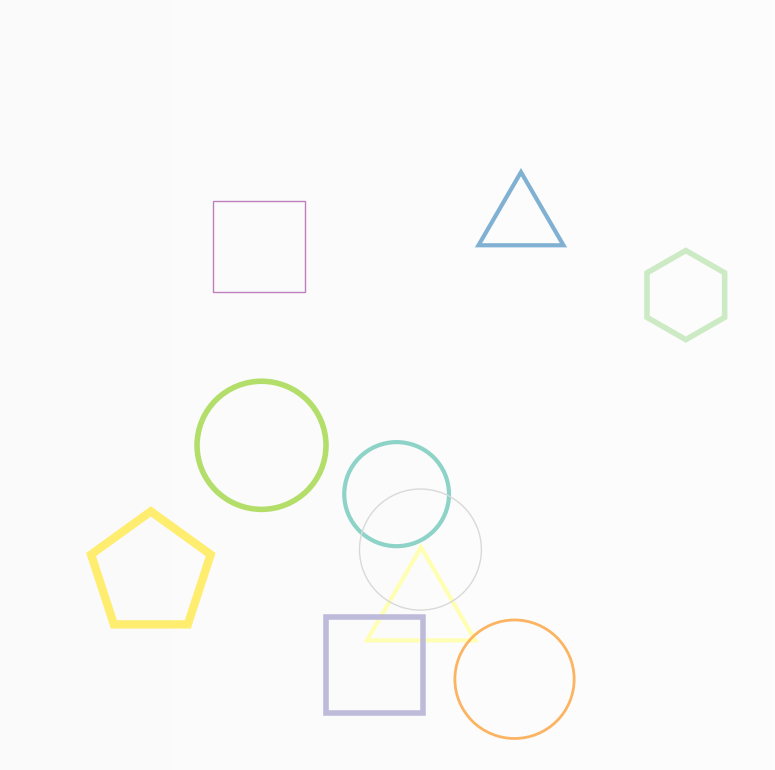[{"shape": "circle", "thickness": 1.5, "radius": 0.34, "center": [0.512, 0.358]}, {"shape": "triangle", "thickness": 1.5, "radius": 0.4, "center": [0.543, 0.209]}, {"shape": "square", "thickness": 2, "radius": 0.31, "center": [0.483, 0.136]}, {"shape": "triangle", "thickness": 1.5, "radius": 0.32, "center": [0.672, 0.713]}, {"shape": "circle", "thickness": 1, "radius": 0.38, "center": [0.664, 0.118]}, {"shape": "circle", "thickness": 2, "radius": 0.42, "center": [0.337, 0.422]}, {"shape": "circle", "thickness": 0.5, "radius": 0.39, "center": [0.543, 0.286]}, {"shape": "square", "thickness": 0.5, "radius": 0.29, "center": [0.334, 0.68]}, {"shape": "hexagon", "thickness": 2, "radius": 0.29, "center": [0.885, 0.617]}, {"shape": "pentagon", "thickness": 3, "radius": 0.41, "center": [0.195, 0.255]}]